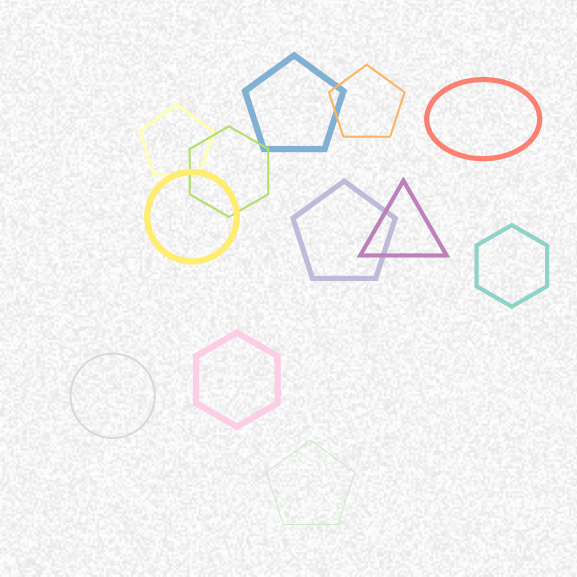[{"shape": "hexagon", "thickness": 2, "radius": 0.35, "center": [0.886, 0.539]}, {"shape": "pentagon", "thickness": 1.5, "radius": 0.34, "center": [0.306, 0.751]}, {"shape": "pentagon", "thickness": 2.5, "radius": 0.47, "center": [0.596, 0.592]}, {"shape": "oval", "thickness": 2.5, "radius": 0.49, "center": [0.837, 0.793]}, {"shape": "pentagon", "thickness": 3, "radius": 0.45, "center": [0.509, 0.814]}, {"shape": "pentagon", "thickness": 1, "radius": 0.34, "center": [0.635, 0.818]}, {"shape": "hexagon", "thickness": 1, "radius": 0.39, "center": [0.396, 0.702]}, {"shape": "hexagon", "thickness": 3, "radius": 0.41, "center": [0.41, 0.342]}, {"shape": "circle", "thickness": 1, "radius": 0.37, "center": [0.195, 0.314]}, {"shape": "triangle", "thickness": 2, "radius": 0.43, "center": [0.699, 0.6]}, {"shape": "pentagon", "thickness": 0.5, "radius": 0.4, "center": [0.538, 0.156]}, {"shape": "circle", "thickness": 3, "radius": 0.39, "center": [0.332, 0.624]}]